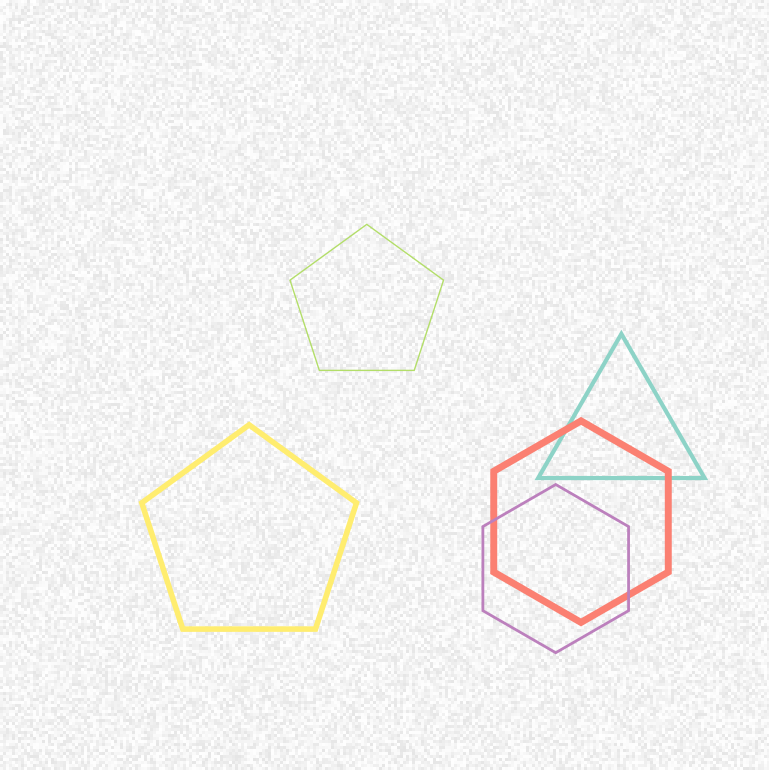[{"shape": "triangle", "thickness": 1.5, "radius": 0.62, "center": [0.807, 0.442]}, {"shape": "hexagon", "thickness": 2.5, "radius": 0.65, "center": [0.755, 0.323]}, {"shape": "pentagon", "thickness": 0.5, "radius": 0.52, "center": [0.476, 0.604]}, {"shape": "hexagon", "thickness": 1, "radius": 0.55, "center": [0.722, 0.262]}, {"shape": "pentagon", "thickness": 2, "radius": 0.73, "center": [0.324, 0.302]}]